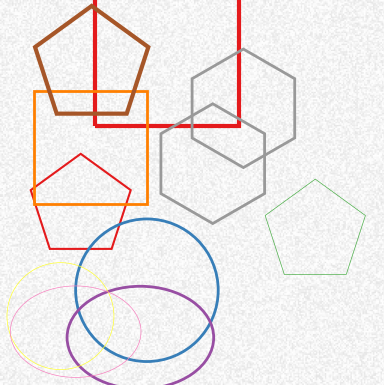[{"shape": "square", "thickness": 3, "radius": 0.93, "center": [0.434, 0.859]}, {"shape": "pentagon", "thickness": 1.5, "radius": 0.68, "center": [0.21, 0.464]}, {"shape": "circle", "thickness": 2, "radius": 0.93, "center": [0.382, 0.246]}, {"shape": "pentagon", "thickness": 0.5, "radius": 0.68, "center": [0.819, 0.398]}, {"shape": "oval", "thickness": 2, "radius": 0.95, "center": [0.365, 0.123]}, {"shape": "square", "thickness": 2, "radius": 0.74, "center": [0.235, 0.617]}, {"shape": "circle", "thickness": 0.5, "radius": 0.69, "center": [0.157, 0.179]}, {"shape": "pentagon", "thickness": 3, "radius": 0.77, "center": [0.238, 0.83]}, {"shape": "oval", "thickness": 0.5, "radius": 0.85, "center": [0.197, 0.139]}, {"shape": "hexagon", "thickness": 2, "radius": 0.77, "center": [0.632, 0.719]}, {"shape": "hexagon", "thickness": 2, "radius": 0.78, "center": [0.553, 0.575]}]